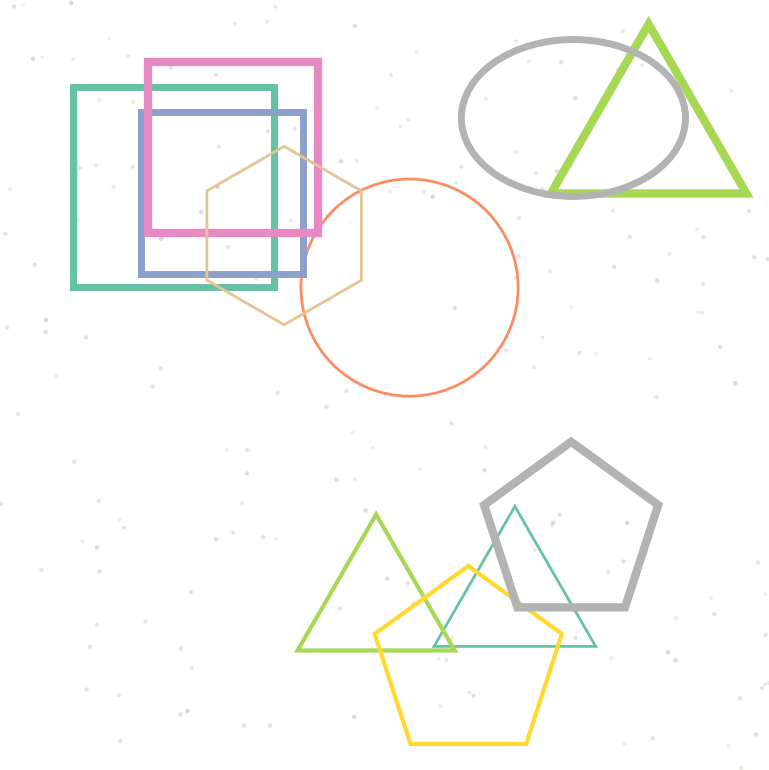[{"shape": "square", "thickness": 2.5, "radius": 0.65, "center": [0.225, 0.757]}, {"shape": "triangle", "thickness": 1, "radius": 0.61, "center": [0.669, 0.221]}, {"shape": "circle", "thickness": 1, "radius": 0.71, "center": [0.532, 0.626]}, {"shape": "square", "thickness": 2.5, "radius": 0.52, "center": [0.288, 0.749]}, {"shape": "square", "thickness": 3, "radius": 0.55, "center": [0.302, 0.808]}, {"shape": "triangle", "thickness": 1.5, "radius": 0.59, "center": [0.488, 0.214]}, {"shape": "triangle", "thickness": 3, "radius": 0.73, "center": [0.842, 0.822]}, {"shape": "pentagon", "thickness": 1.5, "radius": 0.64, "center": [0.608, 0.137]}, {"shape": "hexagon", "thickness": 1, "radius": 0.58, "center": [0.369, 0.694]}, {"shape": "oval", "thickness": 2.5, "radius": 0.73, "center": [0.745, 0.847]}, {"shape": "pentagon", "thickness": 3, "radius": 0.59, "center": [0.742, 0.307]}]